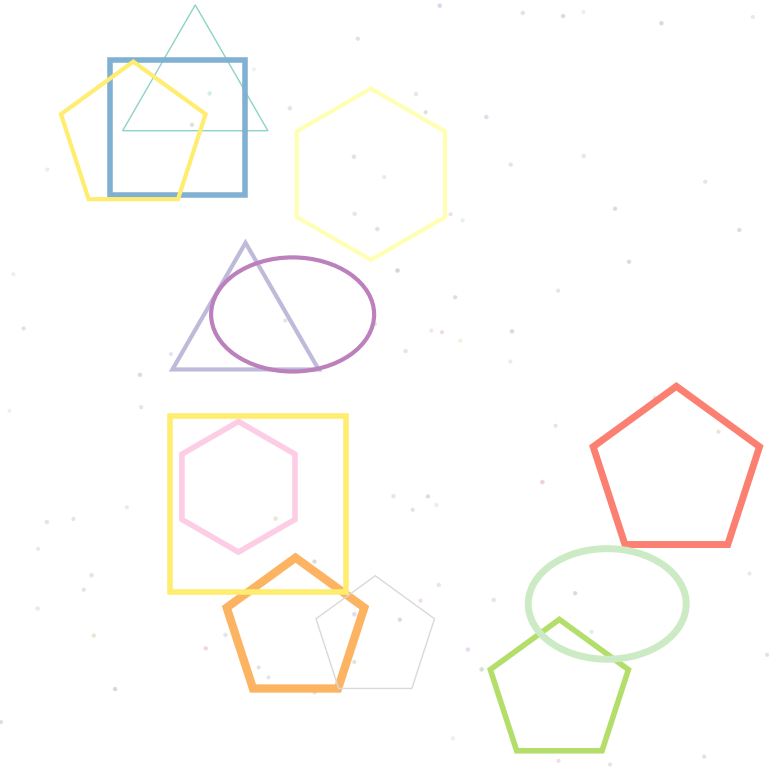[{"shape": "triangle", "thickness": 0.5, "radius": 0.54, "center": [0.254, 0.885]}, {"shape": "hexagon", "thickness": 1.5, "radius": 0.56, "center": [0.482, 0.774]}, {"shape": "triangle", "thickness": 1.5, "radius": 0.55, "center": [0.319, 0.575]}, {"shape": "pentagon", "thickness": 2.5, "radius": 0.57, "center": [0.878, 0.385]}, {"shape": "square", "thickness": 2, "radius": 0.44, "center": [0.231, 0.834]}, {"shape": "pentagon", "thickness": 3, "radius": 0.47, "center": [0.384, 0.182]}, {"shape": "pentagon", "thickness": 2, "radius": 0.47, "center": [0.726, 0.101]}, {"shape": "hexagon", "thickness": 2, "radius": 0.42, "center": [0.31, 0.368]}, {"shape": "pentagon", "thickness": 0.5, "radius": 0.4, "center": [0.487, 0.171]}, {"shape": "oval", "thickness": 1.5, "radius": 0.53, "center": [0.38, 0.592]}, {"shape": "oval", "thickness": 2.5, "radius": 0.51, "center": [0.789, 0.216]}, {"shape": "pentagon", "thickness": 1.5, "radius": 0.49, "center": [0.173, 0.821]}, {"shape": "square", "thickness": 2, "radius": 0.57, "center": [0.335, 0.346]}]